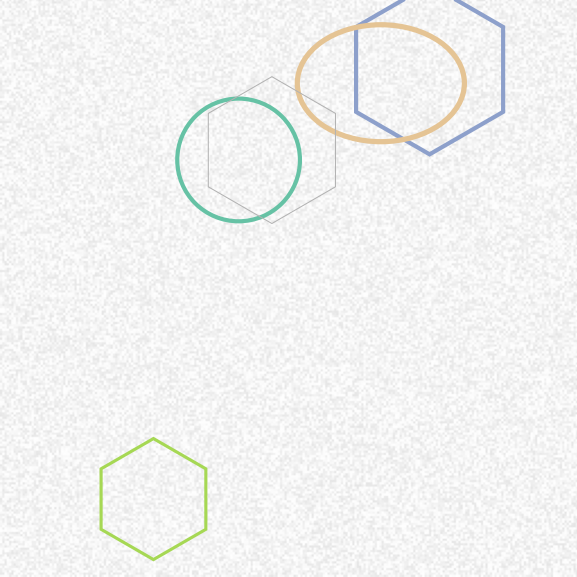[{"shape": "circle", "thickness": 2, "radius": 0.53, "center": [0.413, 0.722]}, {"shape": "hexagon", "thickness": 2, "radius": 0.73, "center": [0.744, 0.879]}, {"shape": "hexagon", "thickness": 1.5, "radius": 0.52, "center": [0.266, 0.135]}, {"shape": "oval", "thickness": 2.5, "radius": 0.72, "center": [0.66, 0.855]}, {"shape": "hexagon", "thickness": 0.5, "radius": 0.64, "center": [0.471, 0.739]}]